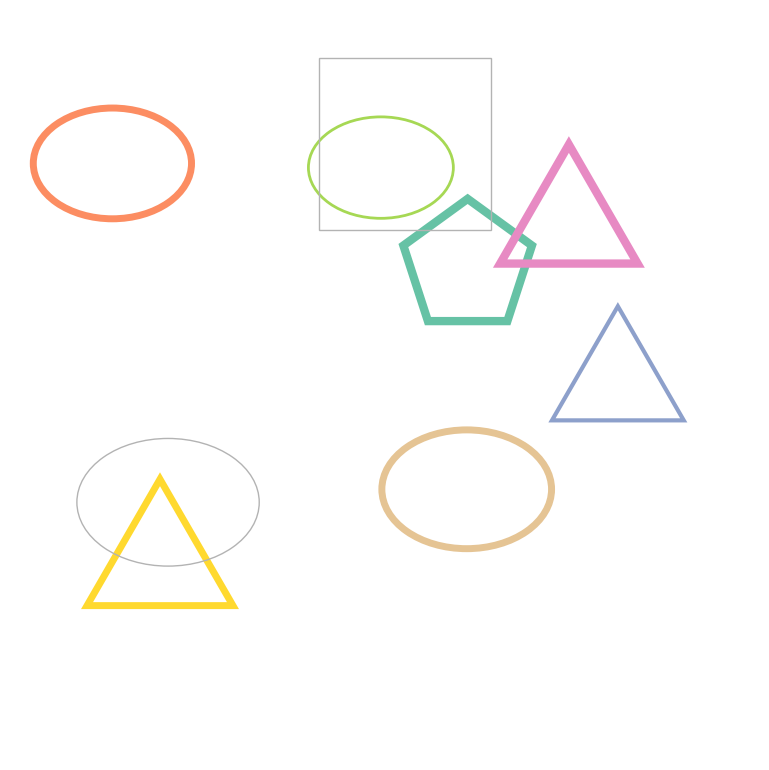[{"shape": "pentagon", "thickness": 3, "radius": 0.44, "center": [0.607, 0.654]}, {"shape": "oval", "thickness": 2.5, "radius": 0.51, "center": [0.146, 0.788]}, {"shape": "triangle", "thickness": 1.5, "radius": 0.49, "center": [0.802, 0.503]}, {"shape": "triangle", "thickness": 3, "radius": 0.52, "center": [0.739, 0.709]}, {"shape": "oval", "thickness": 1, "radius": 0.47, "center": [0.495, 0.782]}, {"shape": "triangle", "thickness": 2.5, "radius": 0.55, "center": [0.208, 0.268]}, {"shape": "oval", "thickness": 2.5, "radius": 0.55, "center": [0.606, 0.365]}, {"shape": "square", "thickness": 0.5, "radius": 0.56, "center": [0.526, 0.812]}, {"shape": "oval", "thickness": 0.5, "radius": 0.59, "center": [0.218, 0.348]}]